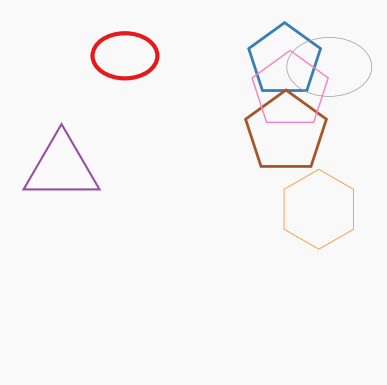[{"shape": "oval", "thickness": 3, "radius": 0.42, "center": [0.323, 0.855]}, {"shape": "pentagon", "thickness": 2, "radius": 0.49, "center": [0.735, 0.844]}, {"shape": "triangle", "thickness": 1.5, "radius": 0.57, "center": [0.159, 0.565]}, {"shape": "hexagon", "thickness": 0.5, "radius": 0.52, "center": [0.823, 0.456]}, {"shape": "pentagon", "thickness": 2, "radius": 0.55, "center": [0.738, 0.656]}, {"shape": "pentagon", "thickness": 1, "radius": 0.52, "center": [0.749, 0.766]}, {"shape": "oval", "thickness": 0.5, "radius": 0.55, "center": [0.85, 0.826]}]